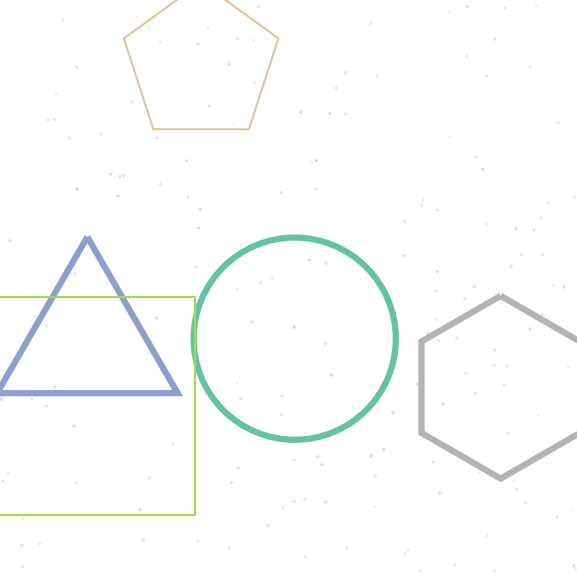[{"shape": "circle", "thickness": 3, "radius": 0.88, "center": [0.51, 0.413]}, {"shape": "triangle", "thickness": 3, "radius": 0.9, "center": [0.151, 0.409]}, {"shape": "square", "thickness": 1, "radius": 0.94, "center": [0.149, 0.296]}, {"shape": "pentagon", "thickness": 1, "radius": 0.7, "center": [0.348, 0.889]}, {"shape": "hexagon", "thickness": 3, "radius": 0.79, "center": [0.867, 0.329]}]